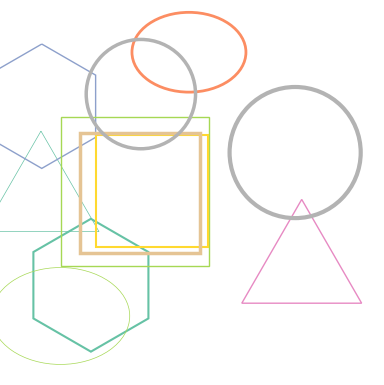[{"shape": "triangle", "thickness": 0.5, "radius": 0.87, "center": [0.106, 0.485]}, {"shape": "hexagon", "thickness": 1.5, "radius": 0.86, "center": [0.236, 0.259]}, {"shape": "oval", "thickness": 2, "radius": 0.74, "center": [0.491, 0.864]}, {"shape": "hexagon", "thickness": 1, "radius": 0.81, "center": [0.108, 0.724]}, {"shape": "triangle", "thickness": 1, "radius": 0.9, "center": [0.784, 0.302]}, {"shape": "square", "thickness": 1, "radius": 0.96, "center": [0.351, 0.503]}, {"shape": "oval", "thickness": 0.5, "radius": 0.9, "center": [0.157, 0.179]}, {"shape": "square", "thickness": 1.5, "radius": 0.73, "center": [0.395, 0.503]}, {"shape": "square", "thickness": 2.5, "radius": 0.78, "center": [0.363, 0.498]}, {"shape": "circle", "thickness": 2.5, "radius": 0.71, "center": [0.366, 0.756]}, {"shape": "circle", "thickness": 3, "radius": 0.85, "center": [0.767, 0.604]}]